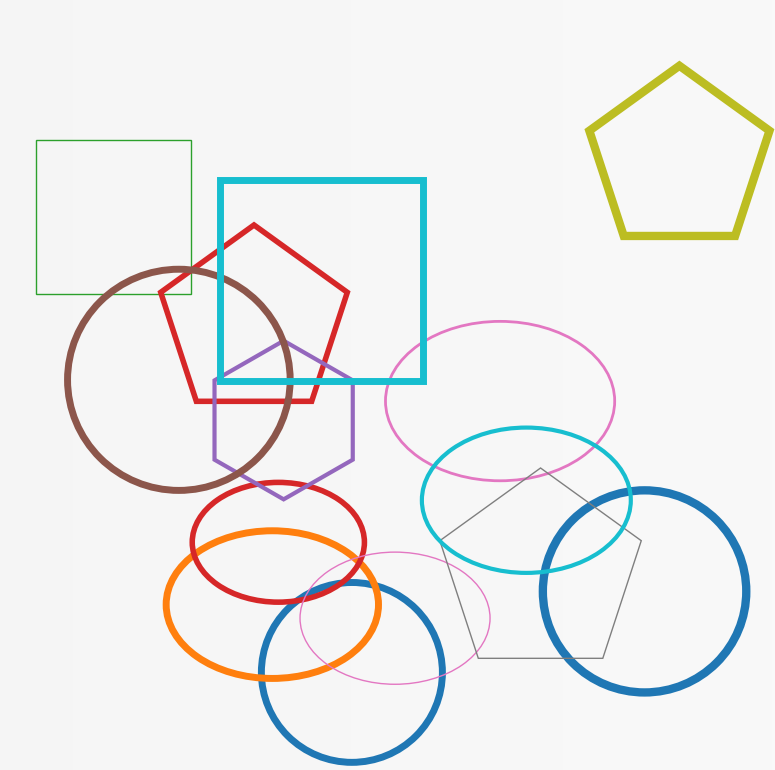[{"shape": "circle", "thickness": 3, "radius": 0.66, "center": [0.832, 0.232]}, {"shape": "circle", "thickness": 2.5, "radius": 0.58, "center": [0.454, 0.127]}, {"shape": "oval", "thickness": 2.5, "radius": 0.68, "center": [0.351, 0.215]}, {"shape": "square", "thickness": 0.5, "radius": 0.5, "center": [0.147, 0.718]}, {"shape": "oval", "thickness": 2, "radius": 0.56, "center": [0.359, 0.296]}, {"shape": "pentagon", "thickness": 2, "radius": 0.63, "center": [0.328, 0.581]}, {"shape": "hexagon", "thickness": 1.5, "radius": 0.51, "center": [0.366, 0.454]}, {"shape": "circle", "thickness": 2.5, "radius": 0.72, "center": [0.231, 0.507]}, {"shape": "oval", "thickness": 0.5, "radius": 0.61, "center": [0.51, 0.197]}, {"shape": "oval", "thickness": 1, "radius": 0.74, "center": [0.645, 0.479]}, {"shape": "pentagon", "thickness": 0.5, "radius": 0.68, "center": [0.697, 0.256]}, {"shape": "pentagon", "thickness": 3, "radius": 0.61, "center": [0.877, 0.792]}, {"shape": "oval", "thickness": 1.5, "radius": 0.67, "center": [0.679, 0.35]}, {"shape": "square", "thickness": 2.5, "radius": 0.65, "center": [0.415, 0.636]}]